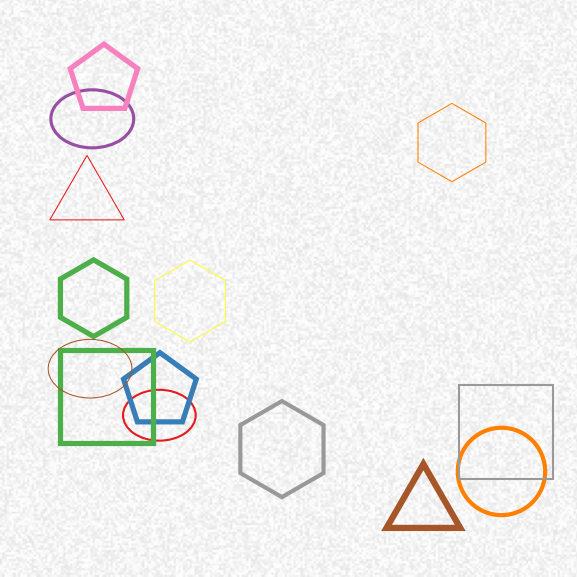[{"shape": "triangle", "thickness": 0.5, "radius": 0.37, "center": [0.151, 0.656]}, {"shape": "oval", "thickness": 1, "radius": 0.31, "center": [0.276, 0.28]}, {"shape": "pentagon", "thickness": 2.5, "radius": 0.33, "center": [0.277, 0.322]}, {"shape": "hexagon", "thickness": 2.5, "radius": 0.33, "center": [0.162, 0.483]}, {"shape": "square", "thickness": 2.5, "radius": 0.4, "center": [0.185, 0.312]}, {"shape": "oval", "thickness": 1.5, "radius": 0.36, "center": [0.16, 0.793]}, {"shape": "circle", "thickness": 2, "radius": 0.38, "center": [0.868, 0.183]}, {"shape": "hexagon", "thickness": 0.5, "radius": 0.34, "center": [0.783, 0.752]}, {"shape": "hexagon", "thickness": 0.5, "radius": 0.35, "center": [0.329, 0.478]}, {"shape": "oval", "thickness": 0.5, "radius": 0.36, "center": [0.156, 0.361]}, {"shape": "triangle", "thickness": 3, "radius": 0.37, "center": [0.733, 0.122]}, {"shape": "pentagon", "thickness": 2.5, "radius": 0.31, "center": [0.18, 0.861]}, {"shape": "square", "thickness": 1, "radius": 0.41, "center": [0.876, 0.251]}, {"shape": "hexagon", "thickness": 2, "radius": 0.42, "center": [0.488, 0.222]}]